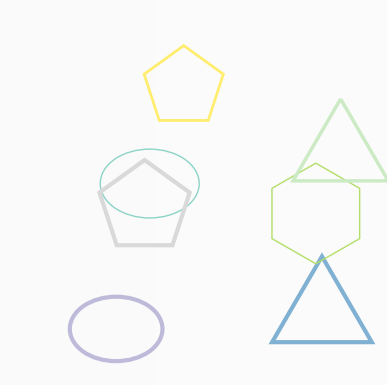[{"shape": "oval", "thickness": 1, "radius": 0.64, "center": [0.386, 0.523]}, {"shape": "oval", "thickness": 3, "radius": 0.6, "center": [0.3, 0.146]}, {"shape": "triangle", "thickness": 3, "radius": 0.74, "center": [0.831, 0.186]}, {"shape": "hexagon", "thickness": 1, "radius": 0.65, "center": [0.815, 0.446]}, {"shape": "pentagon", "thickness": 3, "radius": 0.61, "center": [0.373, 0.462]}, {"shape": "triangle", "thickness": 2.5, "radius": 0.71, "center": [0.879, 0.601]}, {"shape": "pentagon", "thickness": 2, "radius": 0.54, "center": [0.474, 0.774]}]